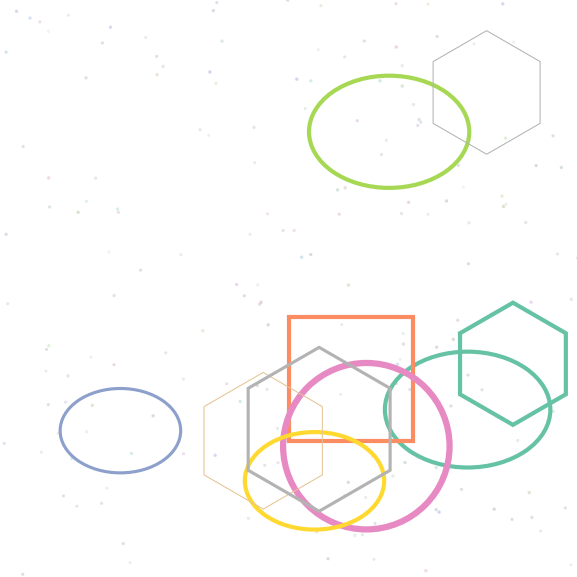[{"shape": "oval", "thickness": 2, "radius": 0.72, "center": [0.81, 0.29]}, {"shape": "hexagon", "thickness": 2, "radius": 0.53, "center": [0.888, 0.369]}, {"shape": "square", "thickness": 2, "radius": 0.53, "center": [0.608, 0.343]}, {"shape": "oval", "thickness": 1.5, "radius": 0.52, "center": [0.208, 0.253]}, {"shape": "circle", "thickness": 3, "radius": 0.72, "center": [0.634, 0.227]}, {"shape": "oval", "thickness": 2, "radius": 0.69, "center": [0.674, 0.771]}, {"shape": "oval", "thickness": 2, "radius": 0.6, "center": [0.545, 0.167]}, {"shape": "hexagon", "thickness": 0.5, "radius": 0.59, "center": [0.456, 0.236]}, {"shape": "hexagon", "thickness": 0.5, "radius": 0.53, "center": [0.843, 0.839]}, {"shape": "hexagon", "thickness": 1.5, "radius": 0.71, "center": [0.553, 0.256]}]